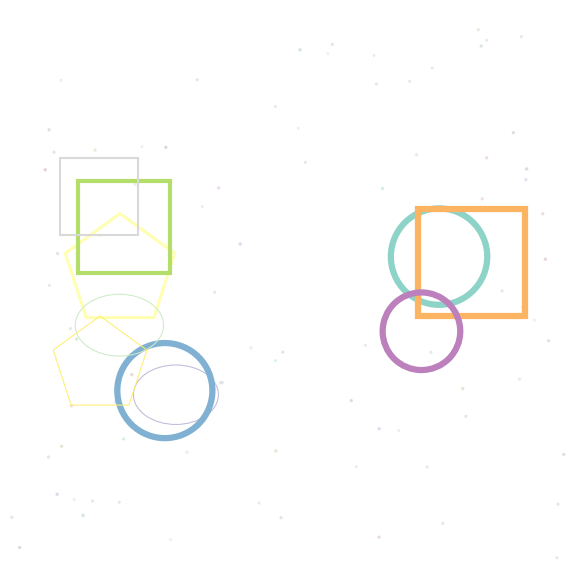[{"shape": "circle", "thickness": 3, "radius": 0.42, "center": [0.76, 0.555]}, {"shape": "pentagon", "thickness": 1.5, "radius": 0.5, "center": [0.208, 0.53]}, {"shape": "oval", "thickness": 0.5, "radius": 0.37, "center": [0.305, 0.316]}, {"shape": "circle", "thickness": 3, "radius": 0.41, "center": [0.285, 0.323]}, {"shape": "square", "thickness": 3, "radius": 0.46, "center": [0.816, 0.544]}, {"shape": "square", "thickness": 2, "radius": 0.4, "center": [0.214, 0.605]}, {"shape": "square", "thickness": 1, "radius": 0.33, "center": [0.171, 0.659]}, {"shape": "circle", "thickness": 3, "radius": 0.34, "center": [0.73, 0.426]}, {"shape": "oval", "thickness": 0.5, "radius": 0.38, "center": [0.207, 0.436]}, {"shape": "pentagon", "thickness": 0.5, "radius": 0.43, "center": [0.173, 0.367]}]